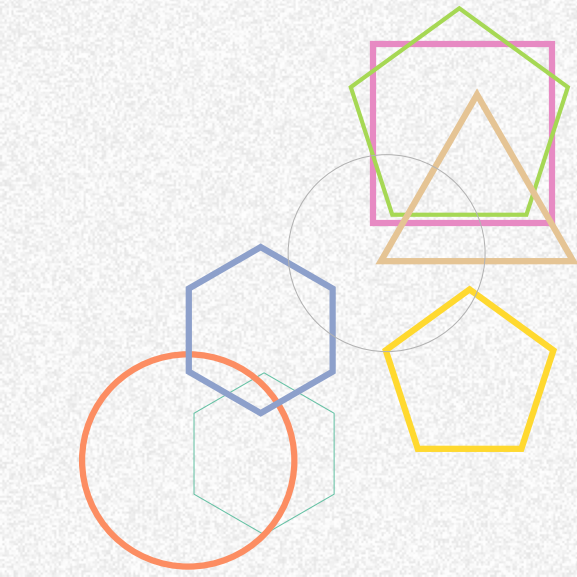[{"shape": "hexagon", "thickness": 0.5, "radius": 0.7, "center": [0.457, 0.213]}, {"shape": "circle", "thickness": 3, "radius": 0.92, "center": [0.326, 0.202]}, {"shape": "hexagon", "thickness": 3, "radius": 0.72, "center": [0.451, 0.427]}, {"shape": "square", "thickness": 3, "radius": 0.78, "center": [0.801, 0.767]}, {"shape": "pentagon", "thickness": 2, "radius": 0.99, "center": [0.795, 0.787]}, {"shape": "pentagon", "thickness": 3, "radius": 0.76, "center": [0.813, 0.345]}, {"shape": "triangle", "thickness": 3, "radius": 0.96, "center": [0.826, 0.643]}, {"shape": "circle", "thickness": 0.5, "radius": 0.85, "center": [0.669, 0.561]}]